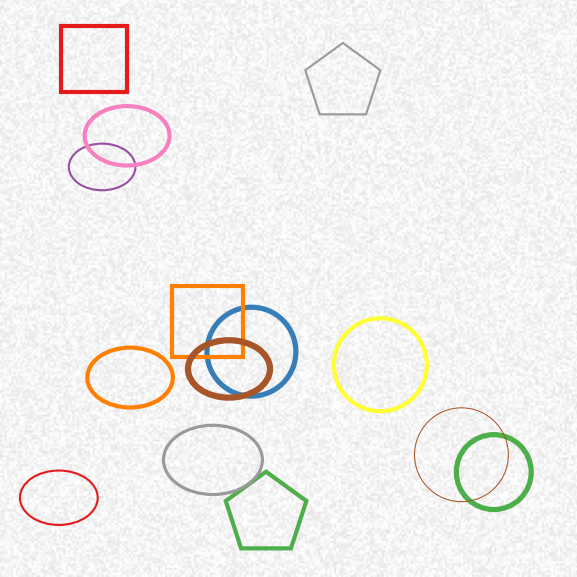[{"shape": "oval", "thickness": 1, "radius": 0.34, "center": [0.102, 0.137]}, {"shape": "square", "thickness": 2, "radius": 0.29, "center": [0.162, 0.897]}, {"shape": "circle", "thickness": 2.5, "radius": 0.38, "center": [0.435, 0.39]}, {"shape": "pentagon", "thickness": 2, "radius": 0.37, "center": [0.461, 0.109]}, {"shape": "circle", "thickness": 2.5, "radius": 0.32, "center": [0.855, 0.182]}, {"shape": "oval", "thickness": 1, "radius": 0.29, "center": [0.177, 0.71]}, {"shape": "oval", "thickness": 2, "radius": 0.37, "center": [0.225, 0.345]}, {"shape": "square", "thickness": 2, "radius": 0.31, "center": [0.359, 0.443]}, {"shape": "circle", "thickness": 2, "radius": 0.4, "center": [0.659, 0.368]}, {"shape": "oval", "thickness": 3, "radius": 0.36, "center": [0.397, 0.36]}, {"shape": "circle", "thickness": 0.5, "radius": 0.41, "center": [0.799, 0.212]}, {"shape": "oval", "thickness": 2, "radius": 0.37, "center": [0.22, 0.764]}, {"shape": "pentagon", "thickness": 1, "radius": 0.34, "center": [0.594, 0.856]}, {"shape": "oval", "thickness": 1.5, "radius": 0.43, "center": [0.369, 0.203]}]